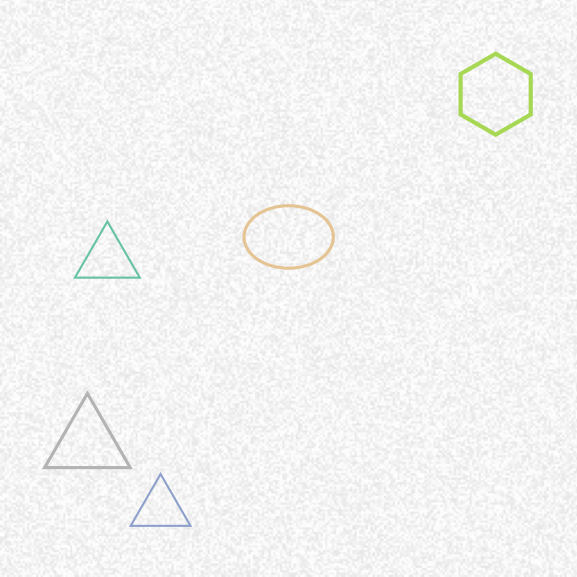[{"shape": "triangle", "thickness": 1, "radius": 0.32, "center": [0.186, 0.551]}, {"shape": "triangle", "thickness": 1, "radius": 0.3, "center": [0.278, 0.118]}, {"shape": "hexagon", "thickness": 2, "radius": 0.35, "center": [0.858, 0.836]}, {"shape": "oval", "thickness": 1.5, "radius": 0.39, "center": [0.5, 0.589]}, {"shape": "triangle", "thickness": 1.5, "radius": 0.43, "center": [0.151, 0.232]}]